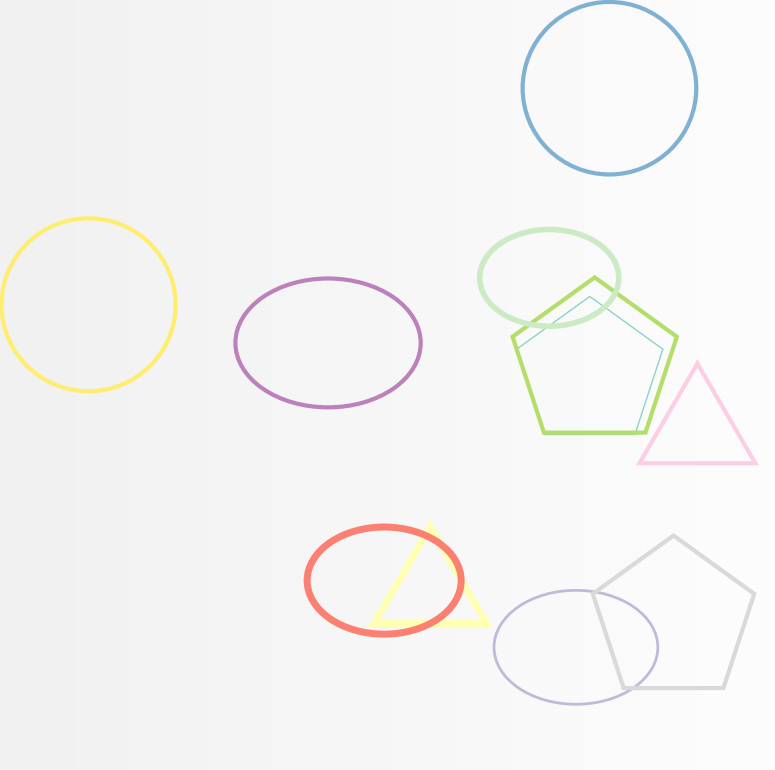[{"shape": "pentagon", "thickness": 0.5, "radius": 0.5, "center": [0.761, 0.516]}, {"shape": "triangle", "thickness": 2.5, "radius": 0.42, "center": [0.555, 0.232]}, {"shape": "oval", "thickness": 1, "radius": 0.53, "center": [0.743, 0.159]}, {"shape": "oval", "thickness": 2.5, "radius": 0.5, "center": [0.496, 0.246]}, {"shape": "circle", "thickness": 1.5, "radius": 0.56, "center": [0.786, 0.885]}, {"shape": "pentagon", "thickness": 1.5, "radius": 0.56, "center": [0.767, 0.528]}, {"shape": "triangle", "thickness": 1.5, "radius": 0.43, "center": [0.9, 0.442]}, {"shape": "pentagon", "thickness": 1.5, "radius": 0.55, "center": [0.869, 0.195]}, {"shape": "oval", "thickness": 1.5, "radius": 0.6, "center": [0.423, 0.555]}, {"shape": "oval", "thickness": 2, "radius": 0.45, "center": [0.709, 0.639]}, {"shape": "circle", "thickness": 1.5, "radius": 0.56, "center": [0.114, 0.604]}]